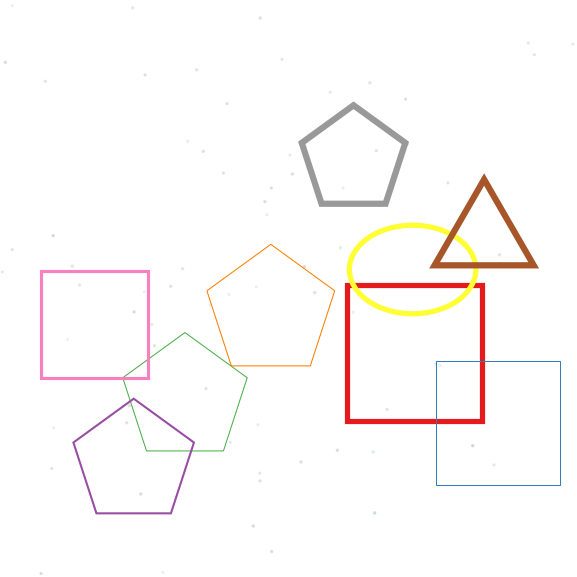[{"shape": "square", "thickness": 2.5, "radius": 0.59, "center": [0.718, 0.387]}, {"shape": "square", "thickness": 0.5, "radius": 0.54, "center": [0.862, 0.267]}, {"shape": "pentagon", "thickness": 0.5, "radius": 0.57, "center": [0.32, 0.31]}, {"shape": "pentagon", "thickness": 1, "radius": 0.55, "center": [0.231, 0.199]}, {"shape": "pentagon", "thickness": 0.5, "radius": 0.58, "center": [0.469, 0.46]}, {"shape": "oval", "thickness": 2.5, "radius": 0.55, "center": [0.715, 0.532]}, {"shape": "triangle", "thickness": 3, "radius": 0.5, "center": [0.838, 0.589]}, {"shape": "square", "thickness": 1.5, "radius": 0.46, "center": [0.163, 0.437]}, {"shape": "pentagon", "thickness": 3, "radius": 0.47, "center": [0.612, 0.723]}]